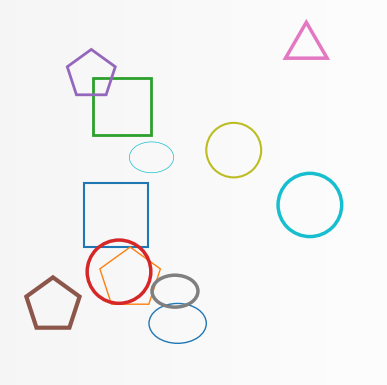[{"shape": "oval", "thickness": 1, "radius": 0.37, "center": [0.458, 0.16]}, {"shape": "square", "thickness": 1.5, "radius": 0.41, "center": [0.299, 0.442]}, {"shape": "pentagon", "thickness": 1, "radius": 0.41, "center": [0.336, 0.276]}, {"shape": "square", "thickness": 2, "radius": 0.37, "center": [0.315, 0.723]}, {"shape": "circle", "thickness": 2.5, "radius": 0.41, "center": [0.307, 0.294]}, {"shape": "pentagon", "thickness": 2, "radius": 0.33, "center": [0.236, 0.806]}, {"shape": "pentagon", "thickness": 3, "radius": 0.36, "center": [0.137, 0.207]}, {"shape": "triangle", "thickness": 2.5, "radius": 0.31, "center": [0.79, 0.88]}, {"shape": "oval", "thickness": 2.5, "radius": 0.3, "center": [0.452, 0.244]}, {"shape": "circle", "thickness": 1.5, "radius": 0.35, "center": [0.603, 0.61]}, {"shape": "circle", "thickness": 2.5, "radius": 0.41, "center": [0.8, 0.468]}, {"shape": "oval", "thickness": 0.5, "radius": 0.29, "center": [0.391, 0.591]}]